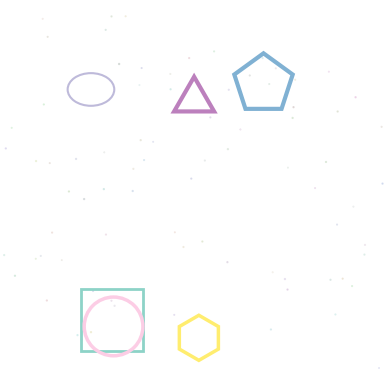[{"shape": "square", "thickness": 2, "radius": 0.4, "center": [0.291, 0.168]}, {"shape": "oval", "thickness": 1.5, "radius": 0.3, "center": [0.236, 0.768]}, {"shape": "pentagon", "thickness": 3, "radius": 0.4, "center": [0.684, 0.782]}, {"shape": "circle", "thickness": 2.5, "radius": 0.38, "center": [0.295, 0.152]}, {"shape": "triangle", "thickness": 3, "radius": 0.3, "center": [0.504, 0.741]}, {"shape": "hexagon", "thickness": 2.5, "radius": 0.29, "center": [0.517, 0.123]}]